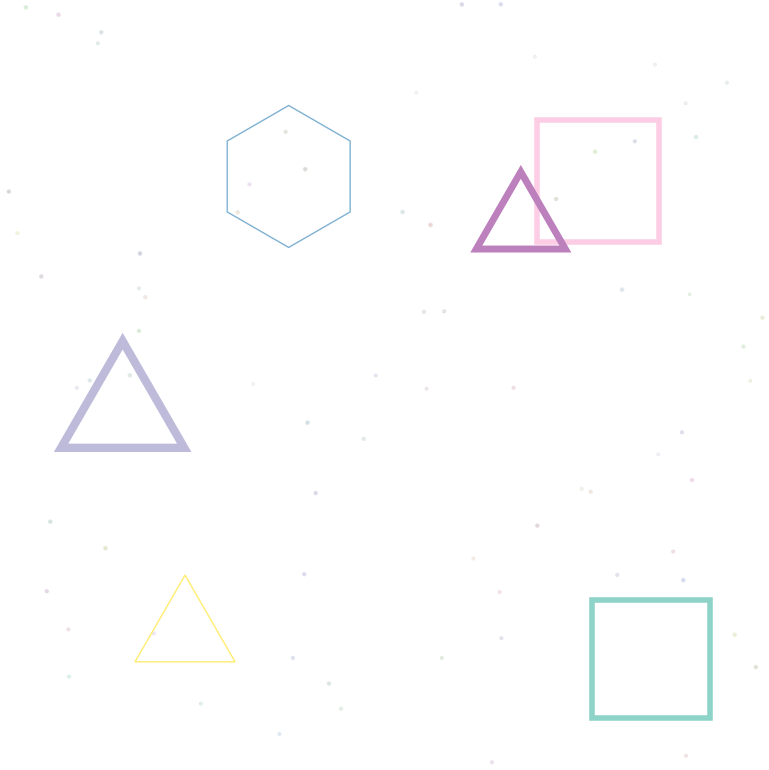[{"shape": "square", "thickness": 2, "radius": 0.38, "center": [0.845, 0.144]}, {"shape": "triangle", "thickness": 3, "radius": 0.46, "center": [0.159, 0.465]}, {"shape": "hexagon", "thickness": 0.5, "radius": 0.46, "center": [0.375, 0.771]}, {"shape": "square", "thickness": 2, "radius": 0.4, "center": [0.777, 0.765]}, {"shape": "triangle", "thickness": 2.5, "radius": 0.33, "center": [0.676, 0.71]}, {"shape": "triangle", "thickness": 0.5, "radius": 0.38, "center": [0.24, 0.178]}]